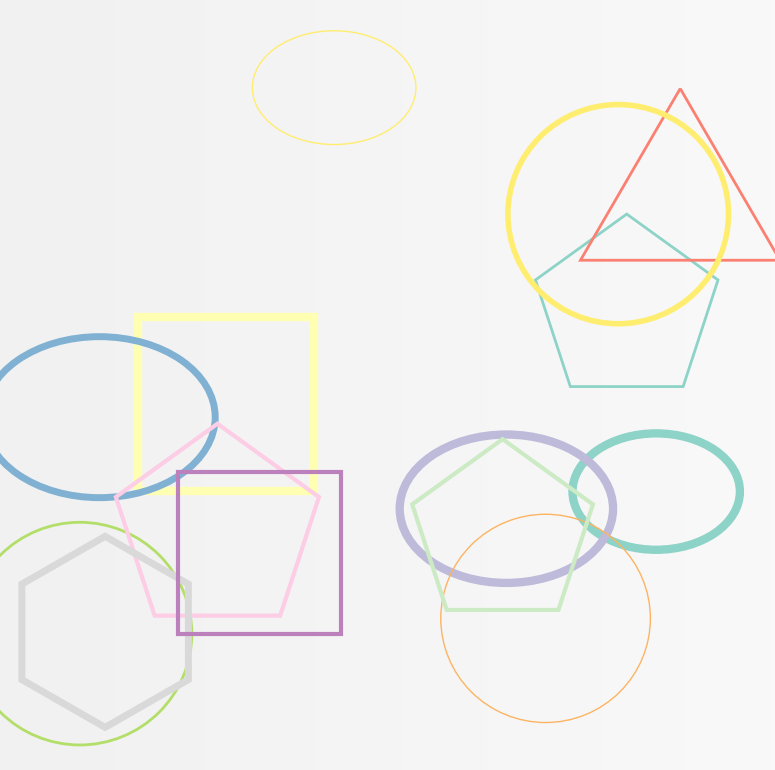[{"shape": "oval", "thickness": 3, "radius": 0.54, "center": [0.847, 0.362]}, {"shape": "pentagon", "thickness": 1, "radius": 0.62, "center": [0.809, 0.598]}, {"shape": "square", "thickness": 3, "radius": 0.57, "center": [0.292, 0.475]}, {"shape": "oval", "thickness": 3, "radius": 0.69, "center": [0.653, 0.339]}, {"shape": "triangle", "thickness": 1, "radius": 0.74, "center": [0.878, 0.736]}, {"shape": "oval", "thickness": 2.5, "radius": 0.75, "center": [0.128, 0.458]}, {"shape": "circle", "thickness": 0.5, "radius": 0.68, "center": [0.704, 0.197]}, {"shape": "circle", "thickness": 1, "radius": 0.72, "center": [0.103, 0.177]}, {"shape": "pentagon", "thickness": 1.5, "radius": 0.69, "center": [0.281, 0.312]}, {"shape": "hexagon", "thickness": 2.5, "radius": 0.62, "center": [0.136, 0.179]}, {"shape": "square", "thickness": 1.5, "radius": 0.53, "center": [0.335, 0.281]}, {"shape": "pentagon", "thickness": 1.5, "radius": 0.61, "center": [0.648, 0.307]}, {"shape": "oval", "thickness": 0.5, "radius": 0.53, "center": [0.431, 0.886]}, {"shape": "circle", "thickness": 2, "radius": 0.71, "center": [0.798, 0.722]}]